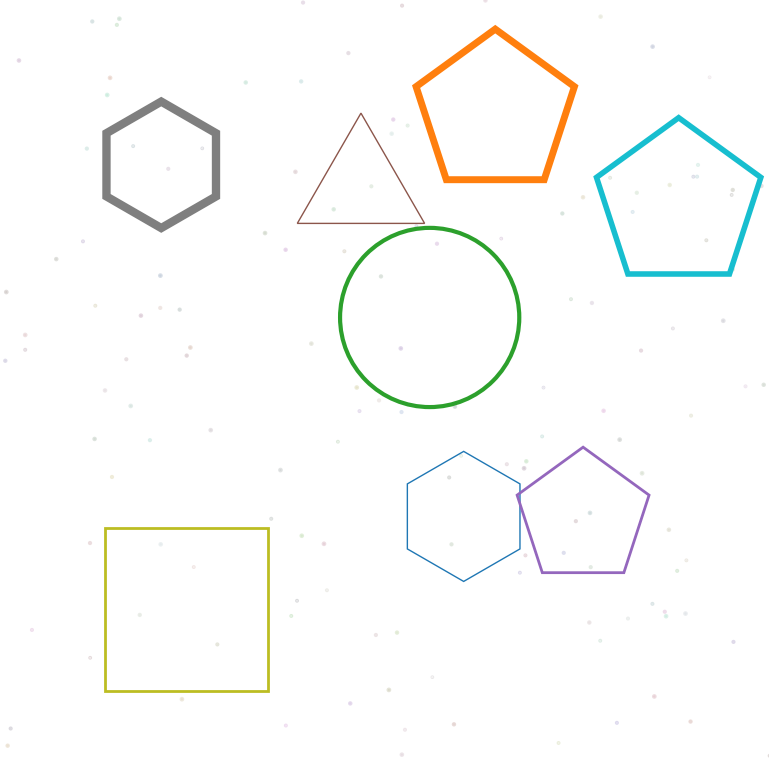[{"shape": "hexagon", "thickness": 0.5, "radius": 0.42, "center": [0.602, 0.329]}, {"shape": "pentagon", "thickness": 2.5, "radius": 0.54, "center": [0.643, 0.854]}, {"shape": "circle", "thickness": 1.5, "radius": 0.58, "center": [0.558, 0.588]}, {"shape": "pentagon", "thickness": 1, "radius": 0.45, "center": [0.757, 0.329]}, {"shape": "triangle", "thickness": 0.5, "radius": 0.48, "center": [0.469, 0.758]}, {"shape": "hexagon", "thickness": 3, "radius": 0.41, "center": [0.209, 0.786]}, {"shape": "square", "thickness": 1, "radius": 0.53, "center": [0.242, 0.209]}, {"shape": "pentagon", "thickness": 2, "radius": 0.56, "center": [0.881, 0.735]}]